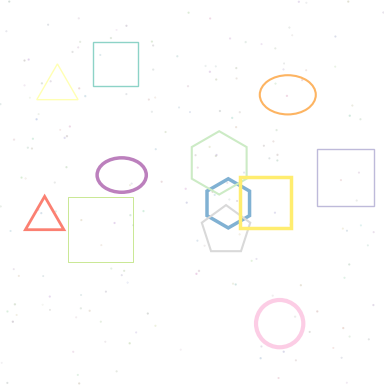[{"shape": "square", "thickness": 1, "radius": 0.29, "center": [0.3, 0.834]}, {"shape": "triangle", "thickness": 1, "radius": 0.31, "center": [0.149, 0.772]}, {"shape": "square", "thickness": 1, "radius": 0.37, "center": [0.897, 0.54]}, {"shape": "triangle", "thickness": 2, "radius": 0.29, "center": [0.116, 0.432]}, {"shape": "hexagon", "thickness": 2.5, "radius": 0.32, "center": [0.593, 0.472]}, {"shape": "oval", "thickness": 1.5, "radius": 0.36, "center": [0.748, 0.754]}, {"shape": "square", "thickness": 0.5, "radius": 0.42, "center": [0.26, 0.404]}, {"shape": "circle", "thickness": 3, "radius": 0.31, "center": [0.726, 0.159]}, {"shape": "pentagon", "thickness": 1.5, "radius": 0.33, "center": [0.587, 0.401]}, {"shape": "oval", "thickness": 2.5, "radius": 0.32, "center": [0.316, 0.545]}, {"shape": "hexagon", "thickness": 1.5, "radius": 0.41, "center": [0.569, 0.577]}, {"shape": "square", "thickness": 2.5, "radius": 0.33, "center": [0.69, 0.474]}]